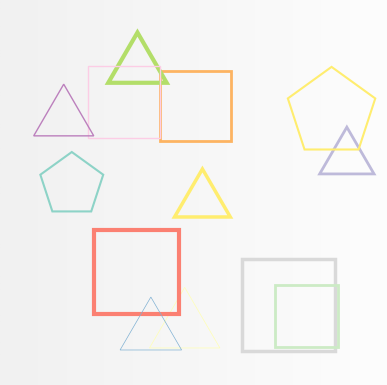[{"shape": "pentagon", "thickness": 1.5, "radius": 0.43, "center": [0.185, 0.52]}, {"shape": "triangle", "thickness": 0.5, "radius": 0.52, "center": [0.477, 0.149]}, {"shape": "triangle", "thickness": 2, "radius": 0.4, "center": [0.895, 0.589]}, {"shape": "square", "thickness": 3, "radius": 0.55, "center": [0.352, 0.294]}, {"shape": "triangle", "thickness": 0.5, "radius": 0.46, "center": [0.389, 0.137]}, {"shape": "square", "thickness": 2, "radius": 0.46, "center": [0.504, 0.725]}, {"shape": "triangle", "thickness": 3, "radius": 0.44, "center": [0.355, 0.829]}, {"shape": "square", "thickness": 1, "radius": 0.46, "center": [0.321, 0.735]}, {"shape": "square", "thickness": 2.5, "radius": 0.6, "center": [0.744, 0.207]}, {"shape": "triangle", "thickness": 1, "radius": 0.45, "center": [0.164, 0.692]}, {"shape": "square", "thickness": 2, "radius": 0.4, "center": [0.791, 0.18]}, {"shape": "triangle", "thickness": 2.5, "radius": 0.42, "center": [0.522, 0.478]}, {"shape": "pentagon", "thickness": 1.5, "radius": 0.59, "center": [0.856, 0.708]}]